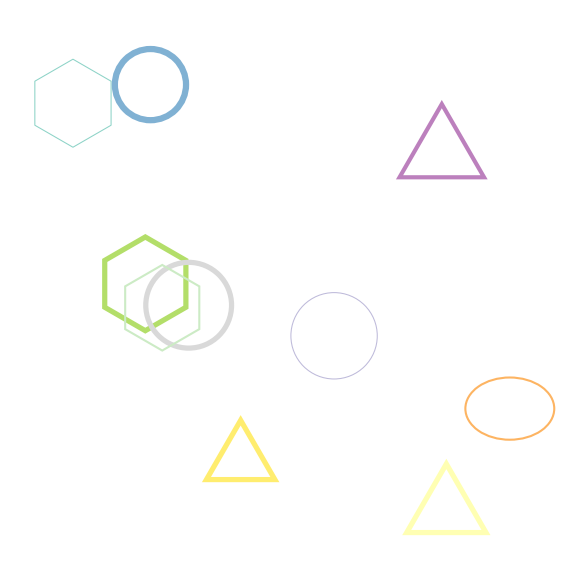[{"shape": "hexagon", "thickness": 0.5, "radius": 0.38, "center": [0.126, 0.82]}, {"shape": "triangle", "thickness": 2.5, "radius": 0.4, "center": [0.773, 0.117]}, {"shape": "circle", "thickness": 0.5, "radius": 0.37, "center": [0.578, 0.418]}, {"shape": "circle", "thickness": 3, "radius": 0.31, "center": [0.261, 0.853]}, {"shape": "oval", "thickness": 1, "radius": 0.38, "center": [0.883, 0.292]}, {"shape": "hexagon", "thickness": 2.5, "radius": 0.41, "center": [0.252, 0.508]}, {"shape": "circle", "thickness": 2.5, "radius": 0.37, "center": [0.327, 0.471]}, {"shape": "triangle", "thickness": 2, "radius": 0.42, "center": [0.765, 0.734]}, {"shape": "hexagon", "thickness": 1, "radius": 0.37, "center": [0.281, 0.466]}, {"shape": "triangle", "thickness": 2.5, "radius": 0.34, "center": [0.417, 0.203]}]